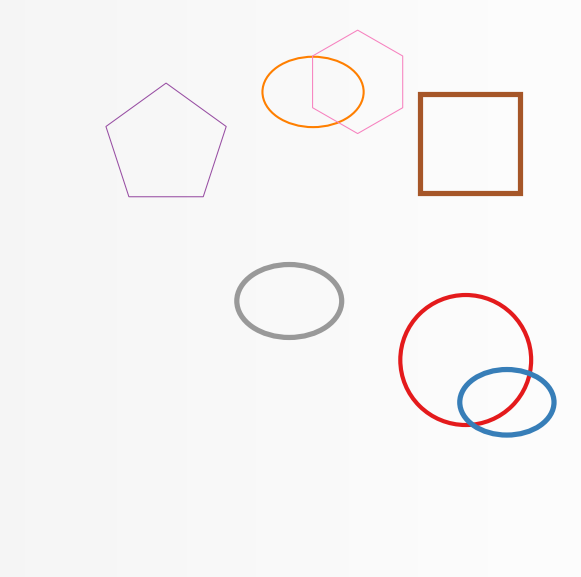[{"shape": "circle", "thickness": 2, "radius": 0.56, "center": [0.801, 0.376]}, {"shape": "oval", "thickness": 2.5, "radius": 0.41, "center": [0.872, 0.303]}, {"shape": "pentagon", "thickness": 0.5, "radius": 0.54, "center": [0.286, 0.746]}, {"shape": "oval", "thickness": 1, "radius": 0.44, "center": [0.539, 0.84]}, {"shape": "square", "thickness": 2.5, "radius": 0.43, "center": [0.809, 0.751]}, {"shape": "hexagon", "thickness": 0.5, "radius": 0.45, "center": [0.615, 0.857]}, {"shape": "oval", "thickness": 2.5, "radius": 0.45, "center": [0.498, 0.478]}]